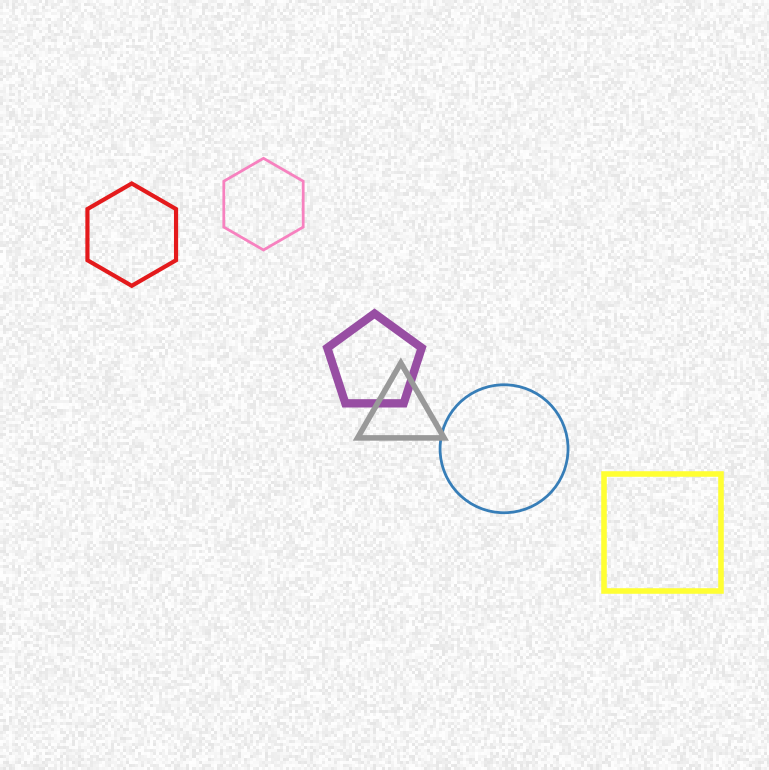[{"shape": "hexagon", "thickness": 1.5, "radius": 0.33, "center": [0.171, 0.695]}, {"shape": "circle", "thickness": 1, "radius": 0.42, "center": [0.655, 0.417]}, {"shape": "pentagon", "thickness": 3, "radius": 0.32, "center": [0.486, 0.528]}, {"shape": "square", "thickness": 2, "radius": 0.38, "center": [0.86, 0.308]}, {"shape": "hexagon", "thickness": 1, "radius": 0.3, "center": [0.342, 0.735]}, {"shape": "triangle", "thickness": 2, "radius": 0.32, "center": [0.521, 0.464]}]